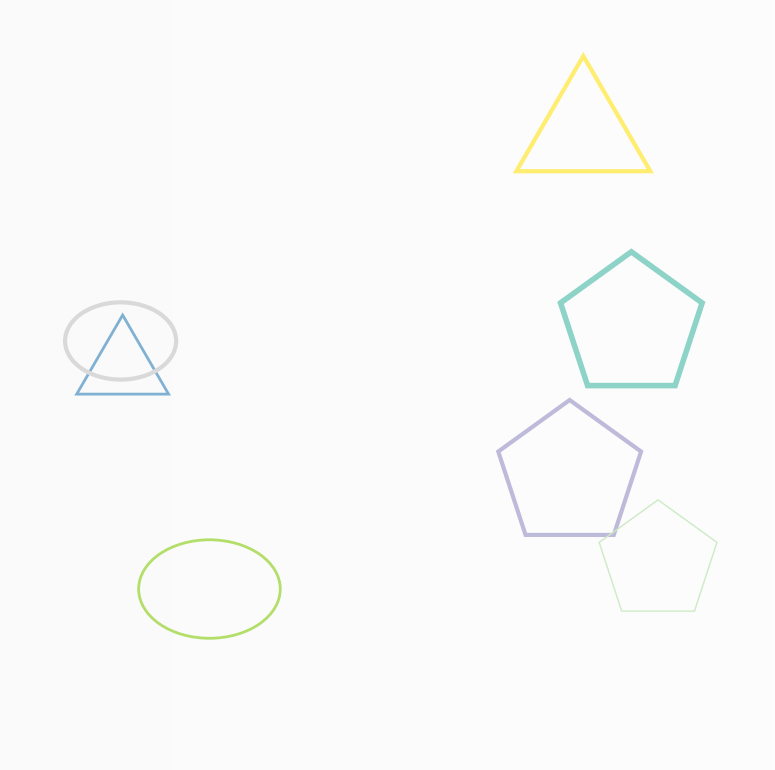[{"shape": "pentagon", "thickness": 2, "radius": 0.48, "center": [0.815, 0.577]}, {"shape": "pentagon", "thickness": 1.5, "radius": 0.48, "center": [0.735, 0.384]}, {"shape": "triangle", "thickness": 1, "radius": 0.34, "center": [0.158, 0.522]}, {"shape": "oval", "thickness": 1, "radius": 0.46, "center": [0.27, 0.235]}, {"shape": "oval", "thickness": 1.5, "radius": 0.36, "center": [0.156, 0.557]}, {"shape": "pentagon", "thickness": 0.5, "radius": 0.4, "center": [0.849, 0.271]}, {"shape": "triangle", "thickness": 1.5, "radius": 0.5, "center": [0.753, 0.828]}]